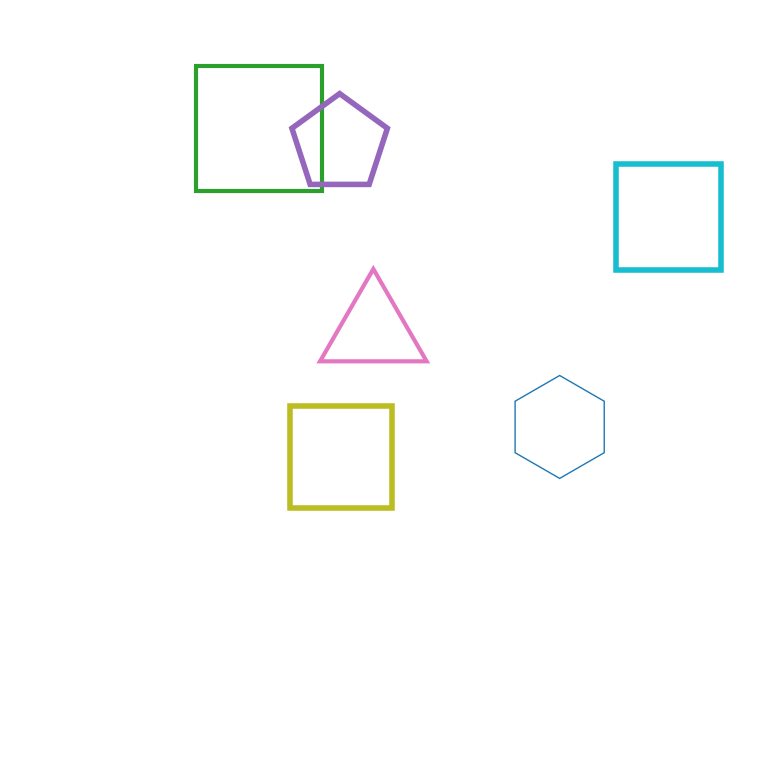[{"shape": "hexagon", "thickness": 0.5, "radius": 0.33, "center": [0.727, 0.446]}, {"shape": "square", "thickness": 1.5, "radius": 0.41, "center": [0.336, 0.833]}, {"shape": "pentagon", "thickness": 2, "radius": 0.33, "center": [0.441, 0.813]}, {"shape": "triangle", "thickness": 1.5, "radius": 0.4, "center": [0.485, 0.571]}, {"shape": "square", "thickness": 2, "radius": 0.33, "center": [0.443, 0.407]}, {"shape": "square", "thickness": 2, "radius": 0.34, "center": [0.868, 0.718]}]